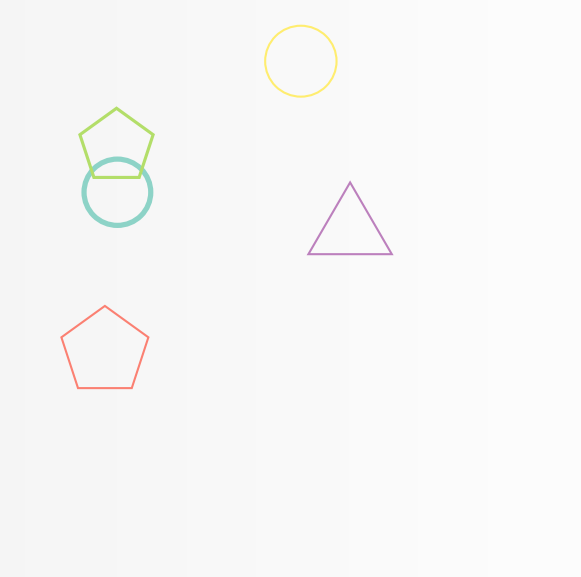[{"shape": "circle", "thickness": 2.5, "radius": 0.29, "center": [0.202, 0.666]}, {"shape": "pentagon", "thickness": 1, "radius": 0.39, "center": [0.18, 0.391]}, {"shape": "pentagon", "thickness": 1.5, "radius": 0.33, "center": [0.2, 0.745]}, {"shape": "triangle", "thickness": 1, "radius": 0.41, "center": [0.602, 0.6]}, {"shape": "circle", "thickness": 1, "radius": 0.31, "center": [0.518, 0.893]}]